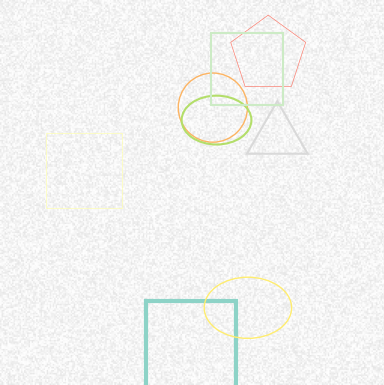[{"shape": "square", "thickness": 3, "radius": 0.58, "center": [0.497, 0.101]}, {"shape": "square", "thickness": 0.5, "radius": 0.49, "center": [0.218, 0.557]}, {"shape": "pentagon", "thickness": 0.5, "radius": 0.51, "center": [0.697, 0.858]}, {"shape": "circle", "thickness": 1, "radius": 0.45, "center": [0.553, 0.72]}, {"shape": "oval", "thickness": 1.5, "radius": 0.45, "center": [0.562, 0.688]}, {"shape": "triangle", "thickness": 1.5, "radius": 0.46, "center": [0.72, 0.646]}, {"shape": "square", "thickness": 1.5, "radius": 0.47, "center": [0.641, 0.821]}, {"shape": "oval", "thickness": 1, "radius": 0.57, "center": [0.644, 0.201]}]